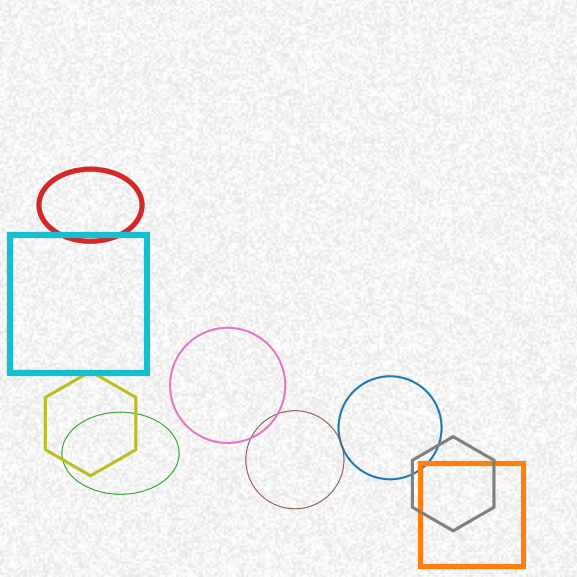[{"shape": "circle", "thickness": 1, "radius": 0.45, "center": [0.675, 0.258]}, {"shape": "square", "thickness": 2.5, "radius": 0.45, "center": [0.817, 0.107]}, {"shape": "oval", "thickness": 0.5, "radius": 0.51, "center": [0.209, 0.214]}, {"shape": "oval", "thickness": 2.5, "radius": 0.45, "center": [0.157, 0.644]}, {"shape": "circle", "thickness": 0.5, "radius": 0.42, "center": [0.511, 0.203]}, {"shape": "circle", "thickness": 1, "radius": 0.5, "center": [0.394, 0.332]}, {"shape": "hexagon", "thickness": 1.5, "radius": 0.41, "center": [0.785, 0.161]}, {"shape": "hexagon", "thickness": 1.5, "radius": 0.45, "center": [0.157, 0.266]}, {"shape": "square", "thickness": 3, "radius": 0.59, "center": [0.136, 0.473]}]